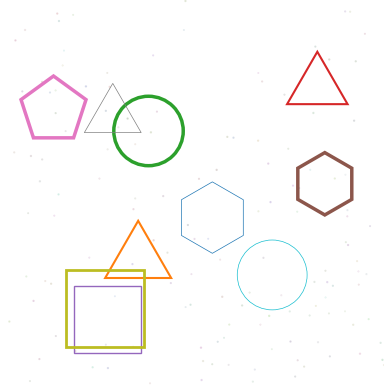[{"shape": "hexagon", "thickness": 0.5, "radius": 0.46, "center": [0.552, 0.435]}, {"shape": "triangle", "thickness": 1.5, "radius": 0.49, "center": [0.359, 0.327]}, {"shape": "circle", "thickness": 2.5, "radius": 0.45, "center": [0.386, 0.66]}, {"shape": "triangle", "thickness": 1.5, "radius": 0.45, "center": [0.824, 0.775]}, {"shape": "square", "thickness": 1, "radius": 0.43, "center": [0.278, 0.169]}, {"shape": "hexagon", "thickness": 2.5, "radius": 0.4, "center": [0.844, 0.523]}, {"shape": "pentagon", "thickness": 2.5, "radius": 0.44, "center": [0.139, 0.714]}, {"shape": "triangle", "thickness": 0.5, "radius": 0.43, "center": [0.293, 0.698]}, {"shape": "square", "thickness": 2, "radius": 0.5, "center": [0.273, 0.198]}, {"shape": "circle", "thickness": 0.5, "radius": 0.45, "center": [0.707, 0.286]}]